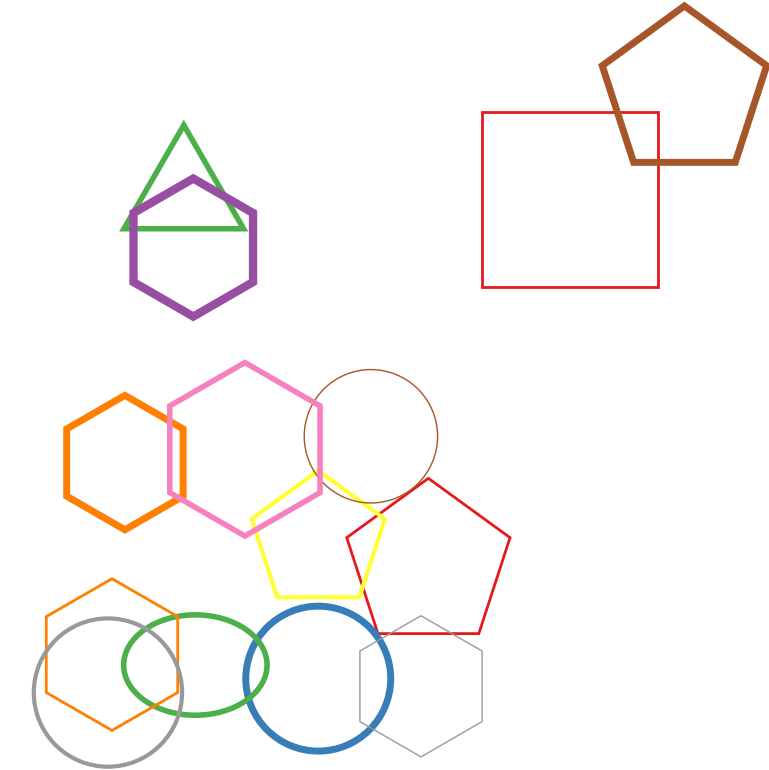[{"shape": "pentagon", "thickness": 1, "radius": 0.56, "center": [0.556, 0.267]}, {"shape": "square", "thickness": 1, "radius": 0.57, "center": [0.741, 0.741]}, {"shape": "circle", "thickness": 2.5, "radius": 0.47, "center": [0.413, 0.119]}, {"shape": "oval", "thickness": 2, "radius": 0.47, "center": [0.254, 0.136]}, {"shape": "triangle", "thickness": 2, "radius": 0.45, "center": [0.239, 0.748]}, {"shape": "hexagon", "thickness": 3, "radius": 0.45, "center": [0.251, 0.679]}, {"shape": "hexagon", "thickness": 2.5, "radius": 0.44, "center": [0.162, 0.399]}, {"shape": "hexagon", "thickness": 1, "radius": 0.49, "center": [0.145, 0.15]}, {"shape": "pentagon", "thickness": 1.5, "radius": 0.45, "center": [0.413, 0.298]}, {"shape": "pentagon", "thickness": 2.5, "radius": 0.56, "center": [0.889, 0.88]}, {"shape": "circle", "thickness": 0.5, "radius": 0.43, "center": [0.482, 0.433]}, {"shape": "hexagon", "thickness": 2, "radius": 0.56, "center": [0.318, 0.417]}, {"shape": "circle", "thickness": 1.5, "radius": 0.48, "center": [0.14, 0.101]}, {"shape": "hexagon", "thickness": 0.5, "radius": 0.46, "center": [0.547, 0.109]}]